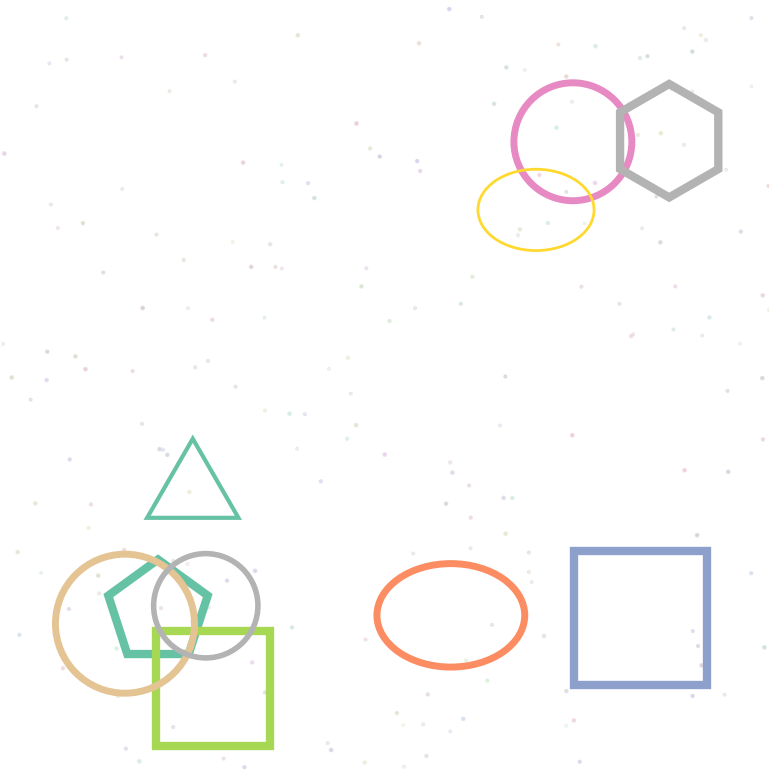[{"shape": "triangle", "thickness": 1.5, "radius": 0.34, "center": [0.25, 0.362]}, {"shape": "pentagon", "thickness": 3, "radius": 0.34, "center": [0.205, 0.206]}, {"shape": "oval", "thickness": 2.5, "radius": 0.48, "center": [0.586, 0.201]}, {"shape": "square", "thickness": 3, "radius": 0.43, "center": [0.832, 0.197]}, {"shape": "circle", "thickness": 2.5, "radius": 0.38, "center": [0.744, 0.816]}, {"shape": "square", "thickness": 3, "radius": 0.37, "center": [0.277, 0.106]}, {"shape": "oval", "thickness": 1, "radius": 0.38, "center": [0.696, 0.727]}, {"shape": "circle", "thickness": 2.5, "radius": 0.45, "center": [0.162, 0.19]}, {"shape": "circle", "thickness": 2, "radius": 0.34, "center": [0.267, 0.213]}, {"shape": "hexagon", "thickness": 3, "radius": 0.37, "center": [0.869, 0.817]}]